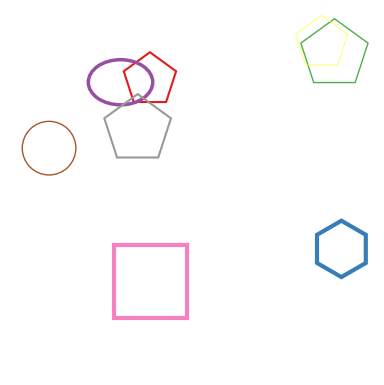[{"shape": "pentagon", "thickness": 1.5, "radius": 0.36, "center": [0.389, 0.793]}, {"shape": "hexagon", "thickness": 3, "radius": 0.37, "center": [0.887, 0.354]}, {"shape": "pentagon", "thickness": 1, "radius": 0.46, "center": [0.869, 0.86]}, {"shape": "oval", "thickness": 2.5, "radius": 0.42, "center": [0.313, 0.786]}, {"shape": "pentagon", "thickness": 0.5, "radius": 0.36, "center": [0.835, 0.889]}, {"shape": "circle", "thickness": 1, "radius": 0.35, "center": [0.127, 0.615]}, {"shape": "square", "thickness": 3, "radius": 0.48, "center": [0.392, 0.269]}, {"shape": "pentagon", "thickness": 1.5, "radius": 0.46, "center": [0.358, 0.665]}]